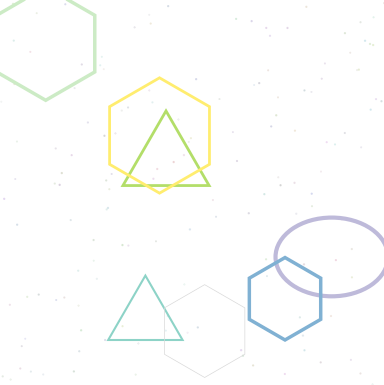[{"shape": "triangle", "thickness": 1.5, "radius": 0.56, "center": [0.378, 0.173]}, {"shape": "oval", "thickness": 3, "radius": 0.73, "center": [0.862, 0.333]}, {"shape": "hexagon", "thickness": 2.5, "radius": 0.54, "center": [0.74, 0.224]}, {"shape": "triangle", "thickness": 2, "radius": 0.65, "center": [0.431, 0.583]}, {"shape": "hexagon", "thickness": 0.5, "radius": 0.6, "center": [0.532, 0.14]}, {"shape": "hexagon", "thickness": 2.5, "radius": 0.74, "center": [0.119, 0.887]}, {"shape": "hexagon", "thickness": 2, "radius": 0.75, "center": [0.414, 0.648]}]